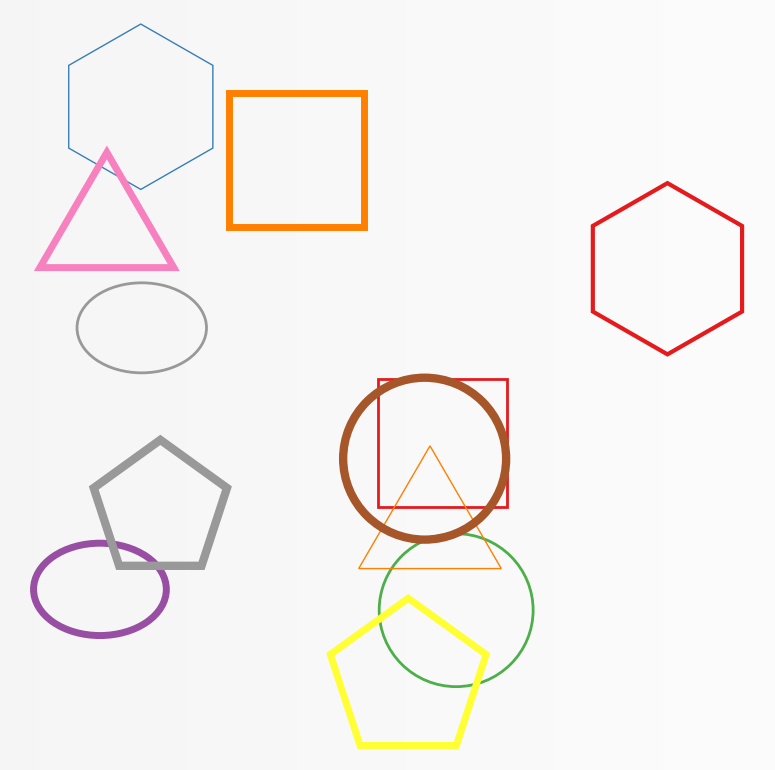[{"shape": "hexagon", "thickness": 1.5, "radius": 0.56, "center": [0.861, 0.651]}, {"shape": "square", "thickness": 1, "radius": 0.42, "center": [0.57, 0.425]}, {"shape": "hexagon", "thickness": 0.5, "radius": 0.54, "center": [0.182, 0.861]}, {"shape": "circle", "thickness": 1, "radius": 0.5, "center": [0.589, 0.208]}, {"shape": "oval", "thickness": 2.5, "radius": 0.43, "center": [0.129, 0.235]}, {"shape": "square", "thickness": 2.5, "radius": 0.43, "center": [0.383, 0.792]}, {"shape": "triangle", "thickness": 0.5, "radius": 0.53, "center": [0.555, 0.315]}, {"shape": "pentagon", "thickness": 2.5, "radius": 0.53, "center": [0.527, 0.117]}, {"shape": "circle", "thickness": 3, "radius": 0.53, "center": [0.548, 0.404]}, {"shape": "triangle", "thickness": 2.5, "radius": 0.5, "center": [0.138, 0.702]}, {"shape": "pentagon", "thickness": 3, "radius": 0.45, "center": [0.207, 0.338]}, {"shape": "oval", "thickness": 1, "radius": 0.42, "center": [0.183, 0.574]}]